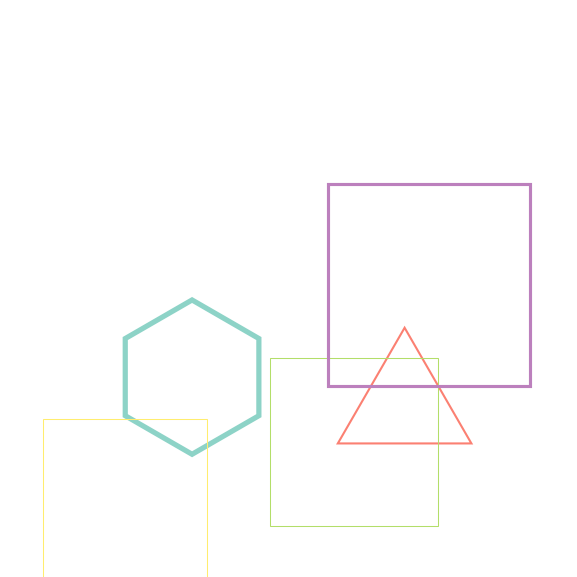[{"shape": "hexagon", "thickness": 2.5, "radius": 0.67, "center": [0.333, 0.346]}, {"shape": "triangle", "thickness": 1, "radius": 0.67, "center": [0.701, 0.298]}, {"shape": "square", "thickness": 0.5, "radius": 0.73, "center": [0.613, 0.233]}, {"shape": "square", "thickness": 1.5, "radius": 0.87, "center": [0.744, 0.505]}, {"shape": "square", "thickness": 0.5, "radius": 0.71, "center": [0.217, 0.132]}]